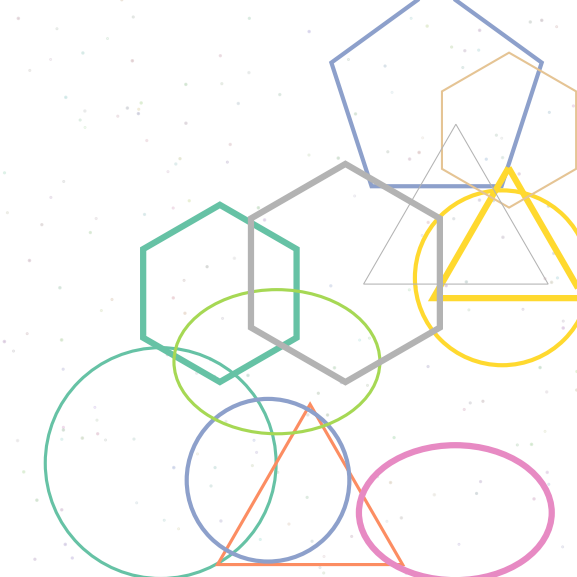[{"shape": "hexagon", "thickness": 3, "radius": 0.77, "center": [0.381, 0.491]}, {"shape": "circle", "thickness": 1.5, "radius": 1.0, "center": [0.278, 0.197]}, {"shape": "triangle", "thickness": 1.5, "radius": 0.92, "center": [0.537, 0.114]}, {"shape": "circle", "thickness": 2, "radius": 0.7, "center": [0.464, 0.168]}, {"shape": "pentagon", "thickness": 2, "radius": 0.96, "center": [0.756, 0.832]}, {"shape": "oval", "thickness": 3, "radius": 0.83, "center": [0.788, 0.111]}, {"shape": "oval", "thickness": 1.5, "radius": 0.89, "center": [0.48, 0.373]}, {"shape": "circle", "thickness": 2, "radius": 0.76, "center": [0.87, 0.518]}, {"shape": "triangle", "thickness": 3, "radius": 0.75, "center": [0.881, 0.558]}, {"shape": "hexagon", "thickness": 1, "radius": 0.67, "center": [0.881, 0.774]}, {"shape": "triangle", "thickness": 0.5, "radius": 0.92, "center": [0.789, 0.599]}, {"shape": "hexagon", "thickness": 3, "radius": 0.94, "center": [0.598, 0.526]}]